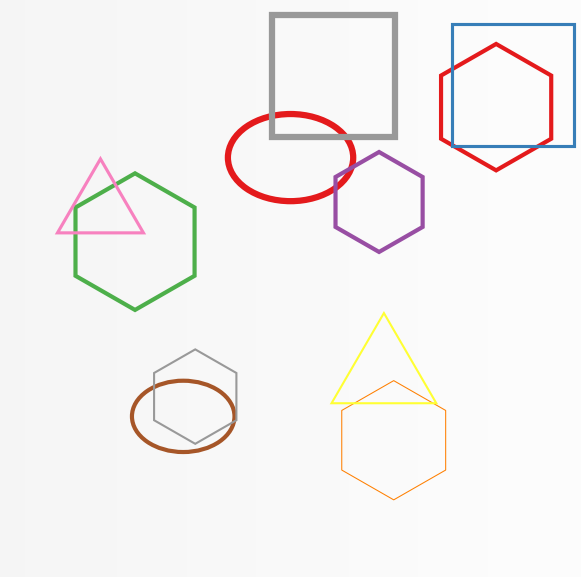[{"shape": "oval", "thickness": 3, "radius": 0.54, "center": [0.5, 0.726]}, {"shape": "hexagon", "thickness": 2, "radius": 0.55, "center": [0.854, 0.814]}, {"shape": "square", "thickness": 1.5, "radius": 0.53, "center": [0.883, 0.852]}, {"shape": "hexagon", "thickness": 2, "radius": 0.59, "center": [0.232, 0.581]}, {"shape": "hexagon", "thickness": 2, "radius": 0.43, "center": [0.652, 0.649]}, {"shape": "hexagon", "thickness": 0.5, "radius": 0.52, "center": [0.677, 0.237]}, {"shape": "triangle", "thickness": 1, "radius": 0.52, "center": [0.661, 0.353]}, {"shape": "oval", "thickness": 2, "radius": 0.44, "center": [0.315, 0.278]}, {"shape": "triangle", "thickness": 1.5, "radius": 0.43, "center": [0.173, 0.639]}, {"shape": "square", "thickness": 3, "radius": 0.53, "center": [0.573, 0.868]}, {"shape": "hexagon", "thickness": 1, "radius": 0.41, "center": [0.336, 0.312]}]